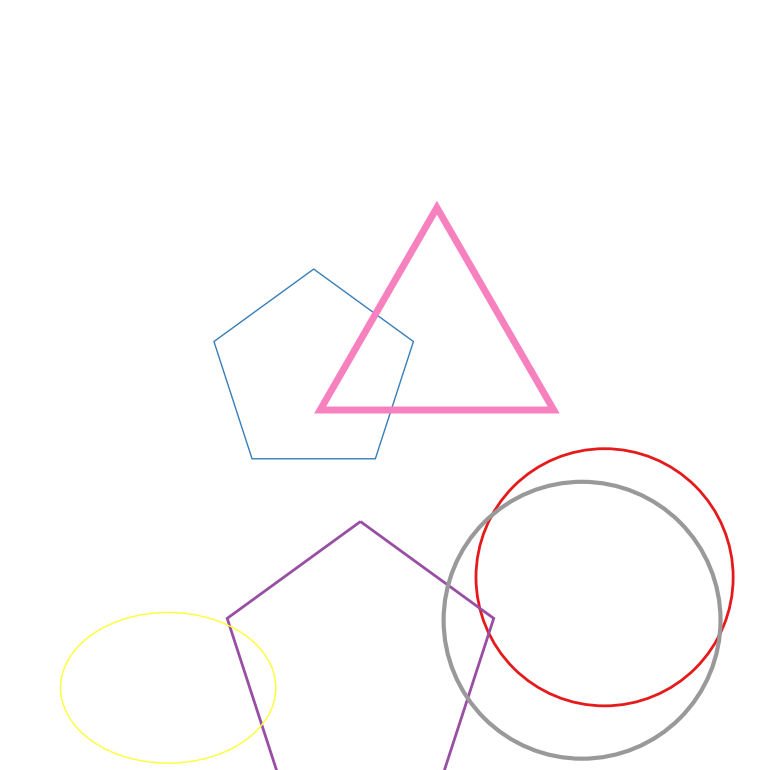[{"shape": "circle", "thickness": 1, "radius": 0.83, "center": [0.785, 0.25]}, {"shape": "pentagon", "thickness": 0.5, "radius": 0.68, "center": [0.407, 0.514]}, {"shape": "pentagon", "thickness": 1, "radius": 0.91, "center": [0.468, 0.141]}, {"shape": "oval", "thickness": 0.5, "radius": 0.7, "center": [0.218, 0.107]}, {"shape": "triangle", "thickness": 2.5, "radius": 0.88, "center": [0.567, 0.555]}, {"shape": "circle", "thickness": 1.5, "radius": 0.9, "center": [0.756, 0.194]}]